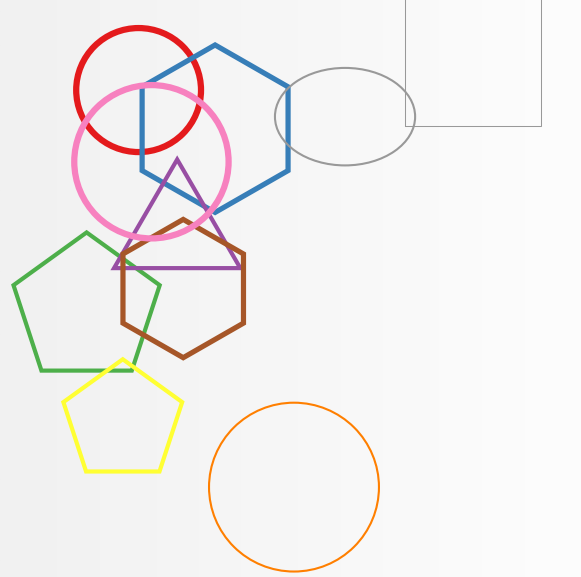[{"shape": "circle", "thickness": 3, "radius": 0.54, "center": [0.238, 0.843]}, {"shape": "hexagon", "thickness": 2.5, "radius": 0.72, "center": [0.37, 0.776]}, {"shape": "pentagon", "thickness": 2, "radius": 0.66, "center": [0.149, 0.464]}, {"shape": "triangle", "thickness": 2, "radius": 0.63, "center": [0.305, 0.598]}, {"shape": "circle", "thickness": 1, "radius": 0.73, "center": [0.506, 0.156]}, {"shape": "pentagon", "thickness": 2, "radius": 0.54, "center": [0.211, 0.27]}, {"shape": "hexagon", "thickness": 2.5, "radius": 0.6, "center": [0.315, 0.499]}, {"shape": "circle", "thickness": 3, "radius": 0.66, "center": [0.261, 0.719]}, {"shape": "square", "thickness": 0.5, "radius": 0.59, "center": [0.814, 0.898]}, {"shape": "oval", "thickness": 1, "radius": 0.6, "center": [0.594, 0.797]}]